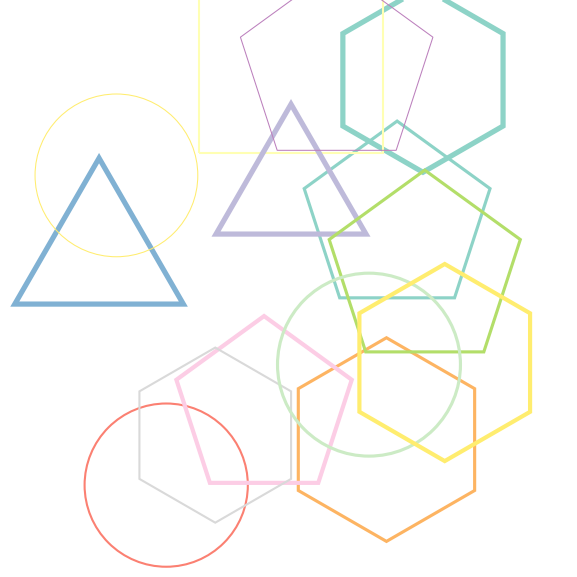[{"shape": "pentagon", "thickness": 1.5, "radius": 0.85, "center": [0.688, 0.62]}, {"shape": "hexagon", "thickness": 2.5, "radius": 0.8, "center": [0.732, 0.861]}, {"shape": "square", "thickness": 1, "radius": 0.8, "center": [0.504, 0.894]}, {"shape": "triangle", "thickness": 2.5, "radius": 0.75, "center": [0.504, 0.669]}, {"shape": "circle", "thickness": 1, "radius": 0.71, "center": [0.288, 0.159]}, {"shape": "triangle", "thickness": 2.5, "radius": 0.84, "center": [0.172, 0.557]}, {"shape": "hexagon", "thickness": 1.5, "radius": 0.88, "center": [0.669, 0.238]}, {"shape": "pentagon", "thickness": 1.5, "radius": 0.87, "center": [0.736, 0.531]}, {"shape": "pentagon", "thickness": 2, "radius": 0.8, "center": [0.457, 0.292]}, {"shape": "hexagon", "thickness": 1, "radius": 0.76, "center": [0.373, 0.246]}, {"shape": "pentagon", "thickness": 0.5, "radius": 0.88, "center": [0.583, 0.881]}, {"shape": "circle", "thickness": 1.5, "radius": 0.79, "center": [0.639, 0.368]}, {"shape": "circle", "thickness": 0.5, "radius": 0.7, "center": [0.202, 0.695]}, {"shape": "hexagon", "thickness": 2, "radius": 0.85, "center": [0.77, 0.371]}]